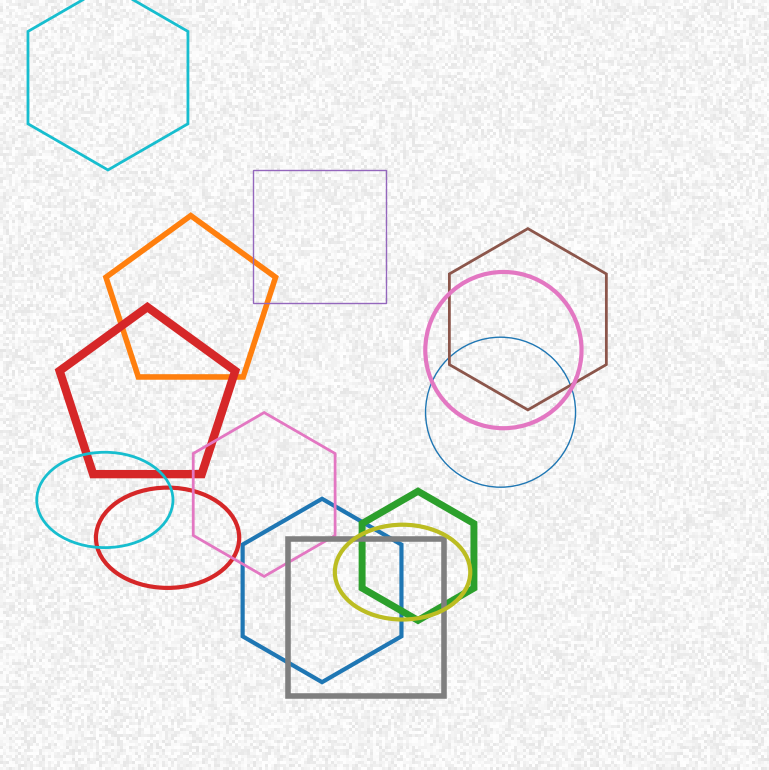[{"shape": "circle", "thickness": 0.5, "radius": 0.49, "center": [0.65, 0.465]}, {"shape": "hexagon", "thickness": 1.5, "radius": 0.6, "center": [0.418, 0.233]}, {"shape": "pentagon", "thickness": 2, "radius": 0.58, "center": [0.248, 0.604]}, {"shape": "hexagon", "thickness": 2.5, "radius": 0.42, "center": [0.543, 0.278]}, {"shape": "oval", "thickness": 1.5, "radius": 0.47, "center": [0.218, 0.302]}, {"shape": "pentagon", "thickness": 3, "radius": 0.6, "center": [0.191, 0.481]}, {"shape": "square", "thickness": 0.5, "radius": 0.43, "center": [0.415, 0.693]}, {"shape": "hexagon", "thickness": 1, "radius": 0.59, "center": [0.686, 0.585]}, {"shape": "circle", "thickness": 1.5, "radius": 0.51, "center": [0.654, 0.545]}, {"shape": "hexagon", "thickness": 1, "radius": 0.53, "center": [0.343, 0.358]}, {"shape": "square", "thickness": 2, "radius": 0.51, "center": [0.475, 0.198]}, {"shape": "oval", "thickness": 1.5, "radius": 0.44, "center": [0.523, 0.257]}, {"shape": "oval", "thickness": 1, "radius": 0.44, "center": [0.136, 0.351]}, {"shape": "hexagon", "thickness": 1, "radius": 0.6, "center": [0.14, 0.899]}]